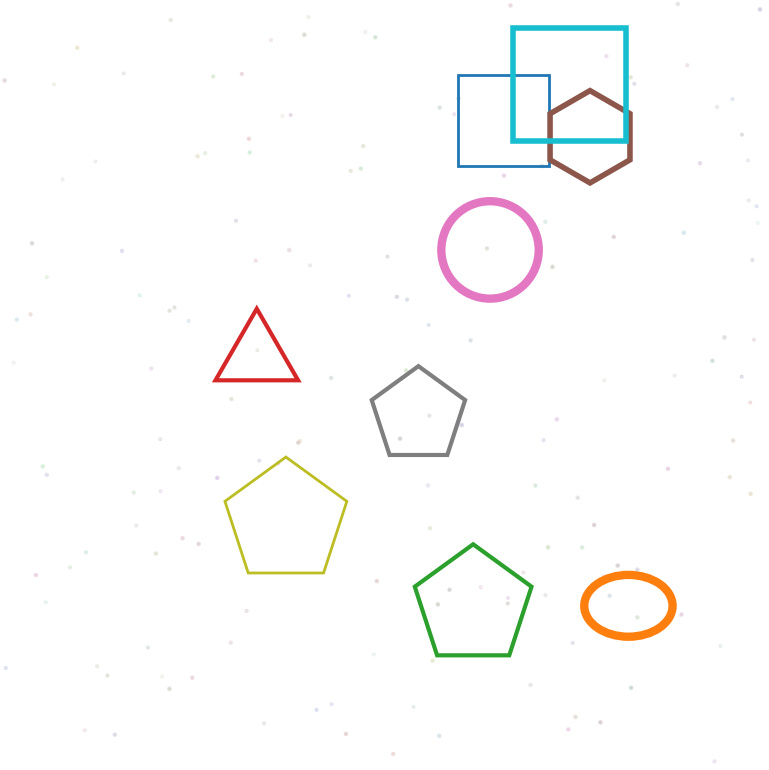[{"shape": "square", "thickness": 1, "radius": 0.29, "center": [0.654, 0.844]}, {"shape": "oval", "thickness": 3, "radius": 0.29, "center": [0.816, 0.213]}, {"shape": "pentagon", "thickness": 1.5, "radius": 0.4, "center": [0.615, 0.213]}, {"shape": "triangle", "thickness": 1.5, "radius": 0.31, "center": [0.333, 0.537]}, {"shape": "hexagon", "thickness": 2, "radius": 0.3, "center": [0.766, 0.822]}, {"shape": "circle", "thickness": 3, "radius": 0.32, "center": [0.636, 0.675]}, {"shape": "pentagon", "thickness": 1.5, "radius": 0.32, "center": [0.543, 0.461]}, {"shape": "pentagon", "thickness": 1, "radius": 0.42, "center": [0.371, 0.323]}, {"shape": "square", "thickness": 2, "radius": 0.37, "center": [0.74, 0.891]}]